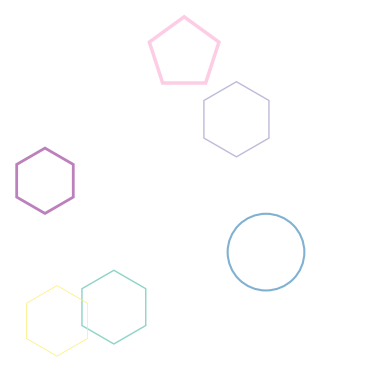[{"shape": "hexagon", "thickness": 1, "radius": 0.48, "center": [0.296, 0.202]}, {"shape": "hexagon", "thickness": 1, "radius": 0.49, "center": [0.614, 0.69]}, {"shape": "circle", "thickness": 1.5, "radius": 0.5, "center": [0.691, 0.345]}, {"shape": "pentagon", "thickness": 2.5, "radius": 0.48, "center": [0.478, 0.861]}, {"shape": "hexagon", "thickness": 2, "radius": 0.42, "center": [0.117, 0.53]}, {"shape": "hexagon", "thickness": 0.5, "radius": 0.46, "center": [0.148, 0.167]}]